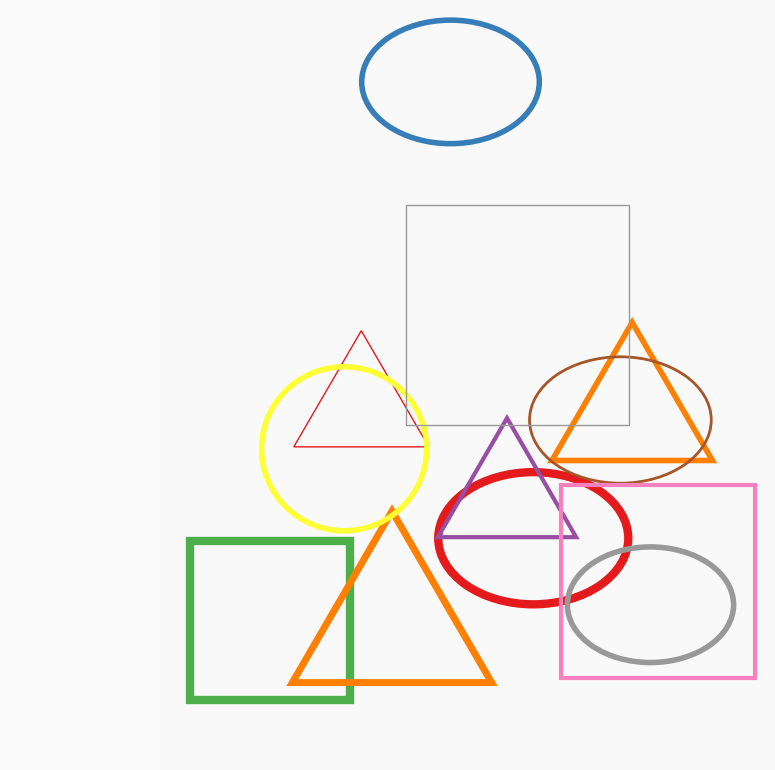[{"shape": "triangle", "thickness": 0.5, "radius": 0.5, "center": [0.466, 0.47]}, {"shape": "oval", "thickness": 3, "radius": 0.61, "center": [0.688, 0.301]}, {"shape": "oval", "thickness": 2, "radius": 0.57, "center": [0.581, 0.894]}, {"shape": "square", "thickness": 3, "radius": 0.52, "center": [0.348, 0.194]}, {"shape": "triangle", "thickness": 1.5, "radius": 0.52, "center": [0.654, 0.354]}, {"shape": "triangle", "thickness": 2.5, "radius": 0.74, "center": [0.506, 0.188]}, {"shape": "triangle", "thickness": 2, "radius": 0.6, "center": [0.816, 0.462]}, {"shape": "circle", "thickness": 2, "radius": 0.53, "center": [0.444, 0.417]}, {"shape": "oval", "thickness": 1, "radius": 0.59, "center": [0.801, 0.455]}, {"shape": "square", "thickness": 1.5, "radius": 0.63, "center": [0.85, 0.245]}, {"shape": "oval", "thickness": 2, "radius": 0.54, "center": [0.839, 0.215]}, {"shape": "square", "thickness": 0.5, "radius": 0.72, "center": [0.668, 0.591]}]